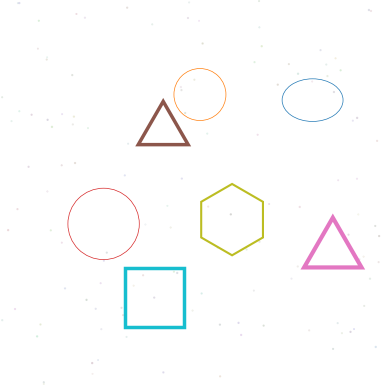[{"shape": "oval", "thickness": 0.5, "radius": 0.4, "center": [0.812, 0.74]}, {"shape": "circle", "thickness": 0.5, "radius": 0.34, "center": [0.519, 0.754]}, {"shape": "circle", "thickness": 0.5, "radius": 0.46, "center": [0.269, 0.418]}, {"shape": "triangle", "thickness": 2.5, "radius": 0.37, "center": [0.424, 0.662]}, {"shape": "triangle", "thickness": 3, "radius": 0.43, "center": [0.864, 0.348]}, {"shape": "hexagon", "thickness": 1.5, "radius": 0.46, "center": [0.603, 0.43]}, {"shape": "square", "thickness": 2.5, "radius": 0.39, "center": [0.401, 0.227]}]